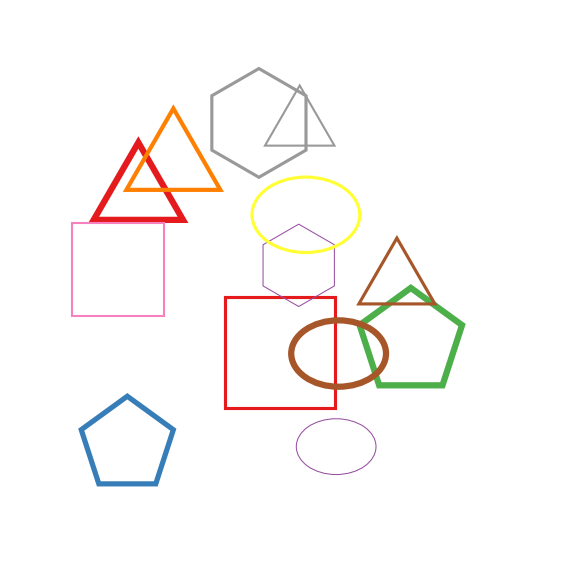[{"shape": "square", "thickness": 1.5, "radius": 0.48, "center": [0.485, 0.388]}, {"shape": "triangle", "thickness": 3, "radius": 0.45, "center": [0.24, 0.663]}, {"shape": "pentagon", "thickness": 2.5, "radius": 0.42, "center": [0.22, 0.229]}, {"shape": "pentagon", "thickness": 3, "radius": 0.47, "center": [0.711, 0.407]}, {"shape": "hexagon", "thickness": 0.5, "radius": 0.36, "center": [0.517, 0.54]}, {"shape": "oval", "thickness": 0.5, "radius": 0.35, "center": [0.582, 0.226]}, {"shape": "triangle", "thickness": 2, "radius": 0.47, "center": [0.3, 0.717]}, {"shape": "oval", "thickness": 1.5, "radius": 0.47, "center": [0.53, 0.627]}, {"shape": "oval", "thickness": 3, "radius": 0.41, "center": [0.586, 0.387]}, {"shape": "triangle", "thickness": 1.5, "radius": 0.38, "center": [0.687, 0.511]}, {"shape": "square", "thickness": 1, "radius": 0.4, "center": [0.204, 0.532]}, {"shape": "hexagon", "thickness": 1.5, "radius": 0.47, "center": [0.448, 0.786]}, {"shape": "triangle", "thickness": 1, "radius": 0.35, "center": [0.519, 0.782]}]